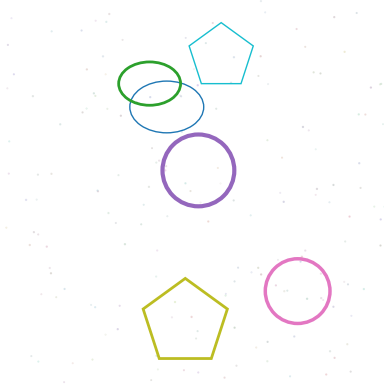[{"shape": "oval", "thickness": 1, "radius": 0.48, "center": [0.433, 0.722]}, {"shape": "oval", "thickness": 2, "radius": 0.4, "center": [0.389, 0.783]}, {"shape": "circle", "thickness": 3, "radius": 0.47, "center": [0.515, 0.557]}, {"shape": "circle", "thickness": 2.5, "radius": 0.42, "center": [0.773, 0.244]}, {"shape": "pentagon", "thickness": 2, "radius": 0.58, "center": [0.481, 0.162]}, {"shape": "pentagon", "thickness": 1, "radius": 0.44, "center": [0.575, 0.854]}]